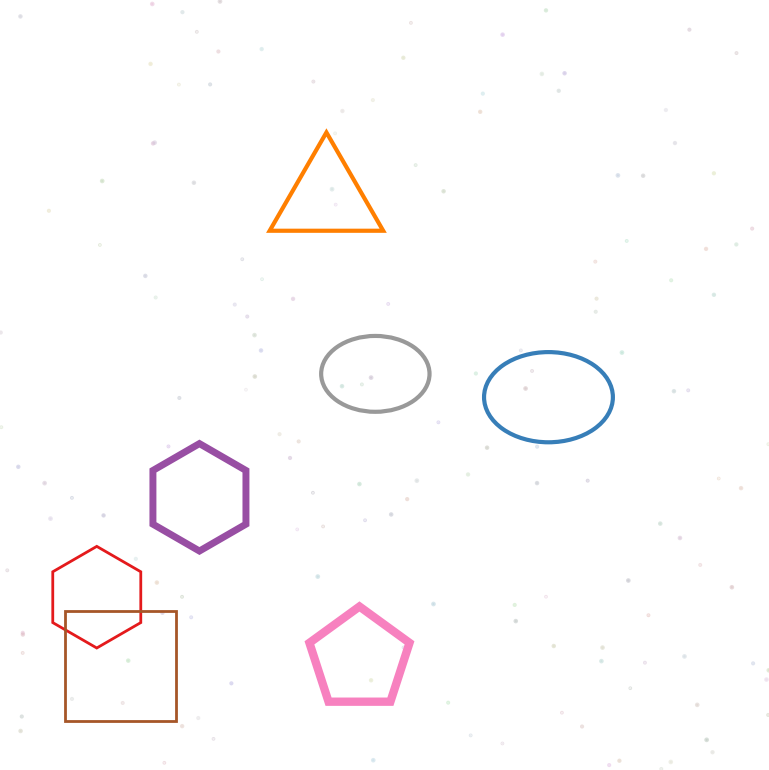[{"shape": "hexagon", "thickness": 1, "radius": 0.33, "center": [0.126, 0.224]}, {"shape": "oval", "thickness": 1.5, "radius": 0.42, "center": [0.712, 0.484]}, {"shape": "hexagon", "thickness": 2.5, "radius": 0.35, "center": [0.259, 0.354]}, {"shape": "triangle", "thickness": 1.5, "radius": 0.43, "center": [0.424, 0.743]}, {"shape": "square", "thickness": 1, "radius": 0.36, "center": [0.156, 0.135]}, {"shape": "pentagon", "thickness": 3, "radius": 0.34, "center": [0.467, 0.144]}, {"shape": "oval", "thickness": 1.5, "radius": 0.35, "center": [0.487, 0.514]}]